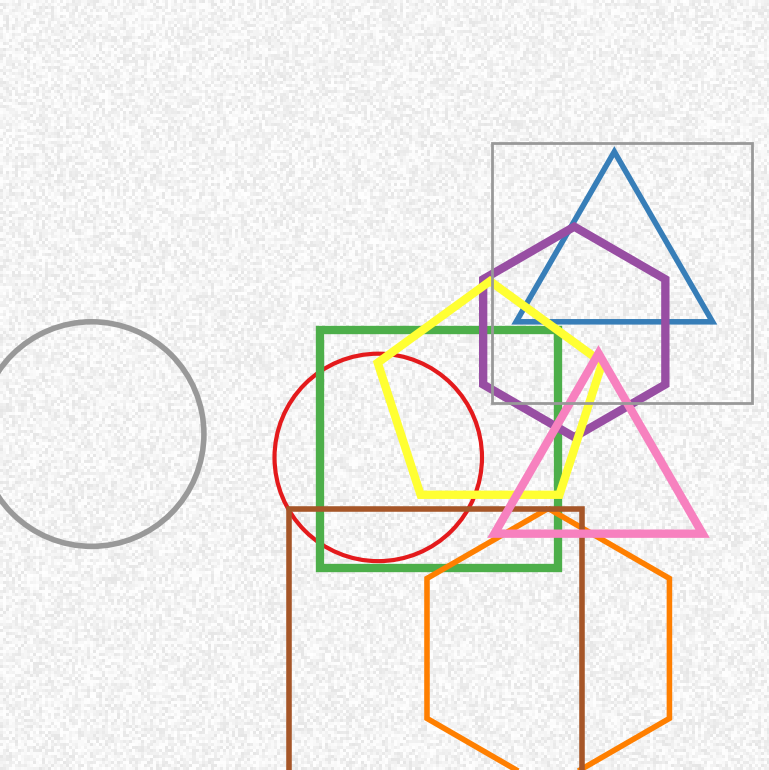[{"shape": "circle", "thickness": 1.5, "radius": 0.67, "center": [0.491, 0.406]}, {"shape": "triangle", "thickness": 2, "radius": 0.74, "center": [0.798, 0.656]}, {"shape": "square", "thickness": 3, "radius": 0.77, "center": [0.57, 0.417]}, {"shape": "hexagon", "thickness": 3, "radius": 0.68, "center": [0.746, 0.569]}, {"shape": "hexagon", "thickness": 2, "radius": 0.91, "center": [0.712, 0.158]}, {"shape": "pentagon", "thickness": 3, "radius": 0.77, "center": [0.636, 0.482]}, {"shape": "square", "thickness": 2, "radius": 0.95, "center": [0.566, 0.149]}, {"shape": "triangle", "thickness": 3, "radius": 0.78, "center": [0.777, 0.385]}, {"shape": "circle", "thickness": 2, "radius": 0.73, "center": [0.119, 0.436]}, {"shape": "square", "thickness": 1, "radius": 0.84, "center": [0.807, 0.645]}]